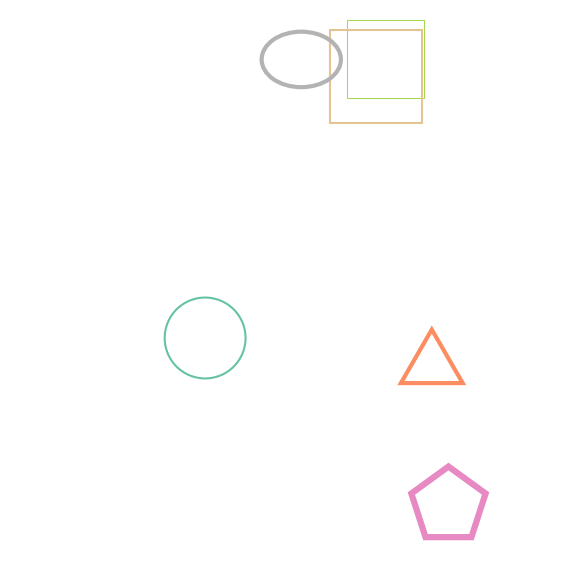[{"shape": "circle", "thickness": 1, "radius": 0.35, "center": [0.355, 0.414]}, {"shape": "triangle", "thickness": 2, "radius": 0.31, "center": [0.748, 0.367]}, {"shape": "pentagon", "thickness": 3, "radius": 0.34, "center": [0.777, 0.124]}, {"shape": "square", "thickness": 0.5, "radius": 0.34, "center": [0.667, 0.897]}, {"shape": "square", "thickness": 1, "radius": 0.4, "center": [0.651, 0.867]}, {"shape": "oval", "thickness": 2, "radius": 0.34, "center": [0.522, 0.896]}]